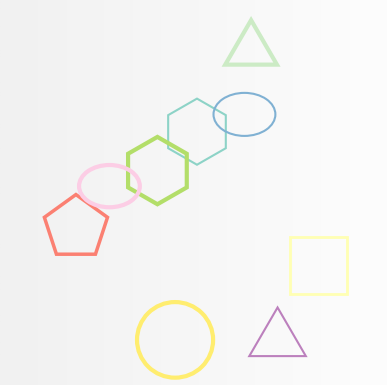[{"shape": "hexagon", "thickness": 1.5, "radius": 0.43, "center": [0.508, 0.658]}, {"shape": "square", "thickness": 2, "radius": 0.37, "center": [0.822, 0.31]}, {"shape": "pentagon", "thickness": 2.5, "radius": 0.43, "center": [0.196, 0.409]}, {"shape": "oval", "thickness": 1.5, "radius": 0.4, "center": [0.631, 0.703]}, {"shape": "hexagon", "thickness": 3, "radius": 0.44, "center": [0.406, 0.557]}, {"shape": "oval", "thickness": 3, "radius": 0.39, "center": [0.282, 0.517]}, {"shape": "triangle", "thickness": 1.5, "radius": 0.42, "center": [0.716, 0.117]}, {"shape": "triangle", "thickness": 3, "radius": 0.39, "center": [0.648, 0.871]}, {"shape": "circle", "thickness": 3, "radius": 0.49, "center": [0.452, 0.117]}]